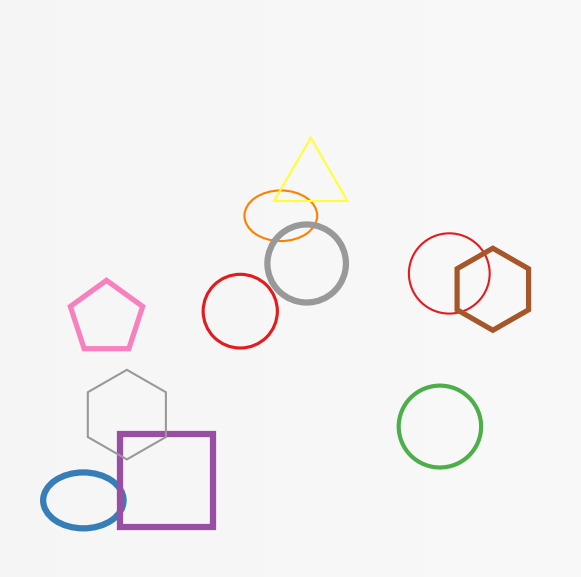[{"shape": "circle", "thickness": 1.5, "radius": 0.32, "center": [0.413, 0.46]}, {"shape": "circle", "thickness": 1, "radius": 0.35, "center": [0.773, 0.526]}, {"shape": "oval", "thickness": 3, "radius": 0.35, "center": [0.143, 0.133]}, {"shape": "circle", "thickness": 2, "radius": 0.35, "center": [0.757, 0.261]}, {"shape": "square", "thickness": 3, "radius": 0.4, "center": [0.286, 0.166]}, {"shape": "oval", "thickness": 1, "radius": 0.31, "center": [0.483, 0.626]}, {"shape": "triangle", "thickness": 1, "radius": 0.36, "center": [0.535, 0.688]}, {"shape": "hexagon", "thickness": 2.5, "radius": 0.36, "center": [0.848, 0.498]}, {"shape": "pentagon", "thickness": 2.5, "radius": 0.33, "center": [0.183, 0.448]}, {"shape": "hexagon", "thickness": 1, "radius": 0.39, "center": [0.218, 0.281]}, {"shape": "circle", "thickness": 3, "radius": 0.34, "center": [0.528, 0.543]}]